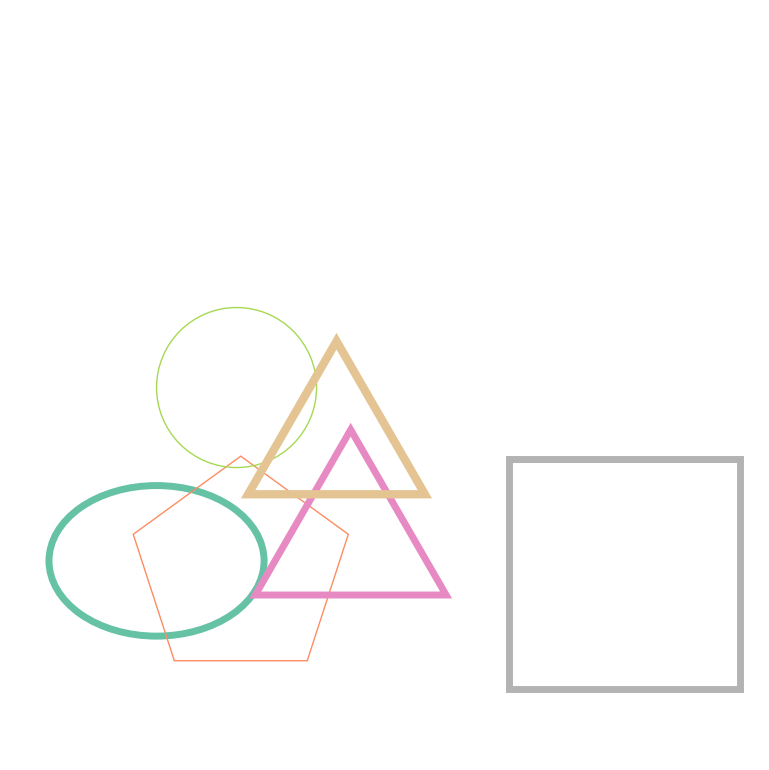[{"shape": "oval", "thickness": 2.5, "radius": 0.7, "center": [0.203, 0.272]}, {"shape": "pentagon", "thickness": 0.5, "radius": 0.73, "center": [0.313, 0.261]}, {"shape": "triangle", "thickness": 2.5, "radius": 0.72, "center": [0.455, 0.299]}, {"shape": "circle", "thickness": 0.5, "radius": 0.52, "center": [0.307, 0.497]}, {"shape": "triangle", "thickness": 3, "radius": 0.66, "center": [0.437, 0.424]}, {"shape": "square", "thickness": 2.5, "radius": 0.75, "center": [0.811, 0.255]}]